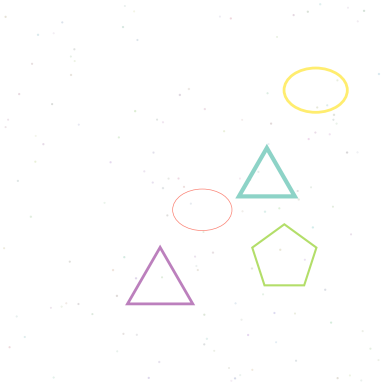[{"shape": "triangle", "thickness": 3, "radius": 0.42, "center": [0.693, 0.532]}, {"shape": "oval", "thickness": 0.5, "radius": 0.39, "center": [0.525, 0.455]}, {"shape": "pentagon", "thickness": 1.5, "radius": 0.44, "center": [0.739, 0.33]}, {"shape": "triangle", "thickness": 2, "radius": 0.49, "center": [0.416, 0.26]}, {"shape": "oval", "thickness": 2, "radius": 0.41, "center": [0.82, 0.766]}]